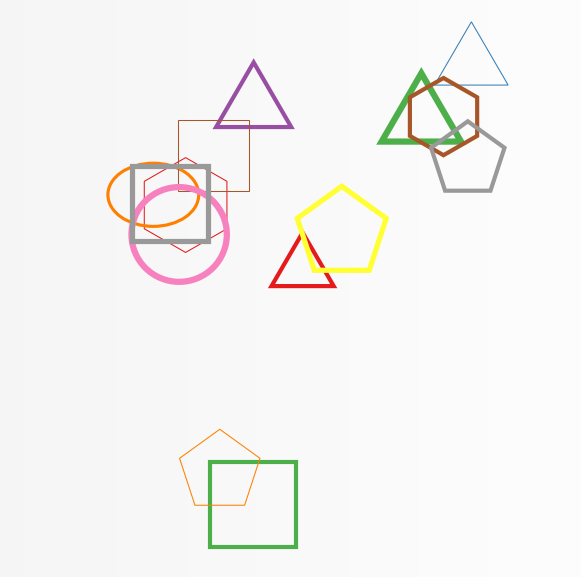[{"shape": "hexagon", "thickness": 0.5, "radius": 0.41, "center": [0.319, 0.644]}, {"shape": "triangle", "thickness": 2, "radius": 0.31, "center": [0.521, 0.535]}, {"shape": "triangle", "thickness": 0.5, "radius": 0.37, "center": [0.811, 0.888]}, {"shape": "triangle", "thickness": 3, "radius": 0.39, "center": [0.725, 0.793]}, {"shape": "square", "thickness": 2, "radius": 0.37, "center": [0.435, 0.126]}, {"shape": "triangle", "thickness": 2, "radius": 0.37, "center": [0.436, 0.816]}, {"shape": "oval", "thickness": 1.5, "radius": 0.39, "center": [0.264, 0.662]}, {"shape": "pentagon", "thickness": 0.5, "radius": 0.36, "center": [0.378, 0.183]}, {"shape": "pentagon", "thickness": 2.5, "radius": 0.4, "center": [0.588, 0.596]}, {"shape": "hexagon", "thickness": 2, "radius": 0.33, "center": [0.763, 0.797]}, {"shape": "square", "thickness": 0.5, "radius": 0.3, "center": [0.367, 0.73]}, {"shape": "circle", "thickness": 3, "radius": 0.41, "center": [0.308, 0.593]}, {"shape": "square", "thickness": 2.5, "radius": 0.33, "center": [0.293, 0.646]}, {"shape": "pentagon", "thickness": 2, "radius": 0.33, "center": [0.805, 0.723]}]